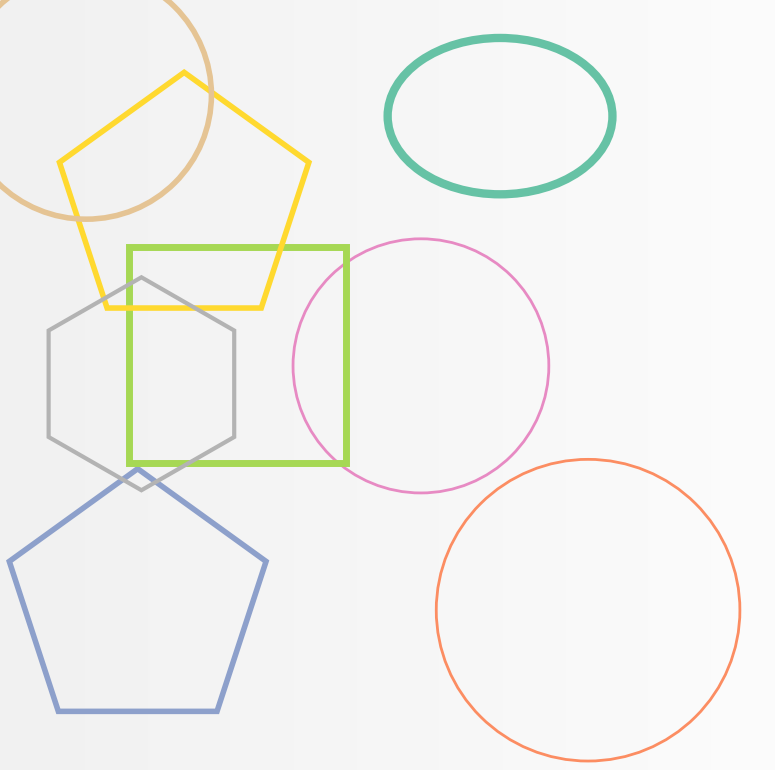[{"shape": "oval", "thickness": 3, "radius": 0.73, "center": [0.645, 0.849]}, {"shape": "circle", "thickness": 1, "radius": 0.98, "center": [0.759, 0.208]}, {"shape": "pentagon", "thickness": 2, "radius": 0.87, "center": [0.178, 0.217]}, {"shape": "circle", "thickness": 1, "radius": 0.83, "center": [0.543, 0.525]}, {"shape": "square", "thickness": 2.5, "radius": 0.7, "center": [0.306, 0.539]}, {"shape": "pentagon", "thickness": 2, "radius": 0.85, "center": [0.238, 0.737]}, {"shape": "circle", "thickness": 2, "radius": 0.81, "center": [0.111, 0.877]}, {"shape": "hexagon", "thickness": 1.5, "radius": 0.69, "center": [0.182, 0.502]}]